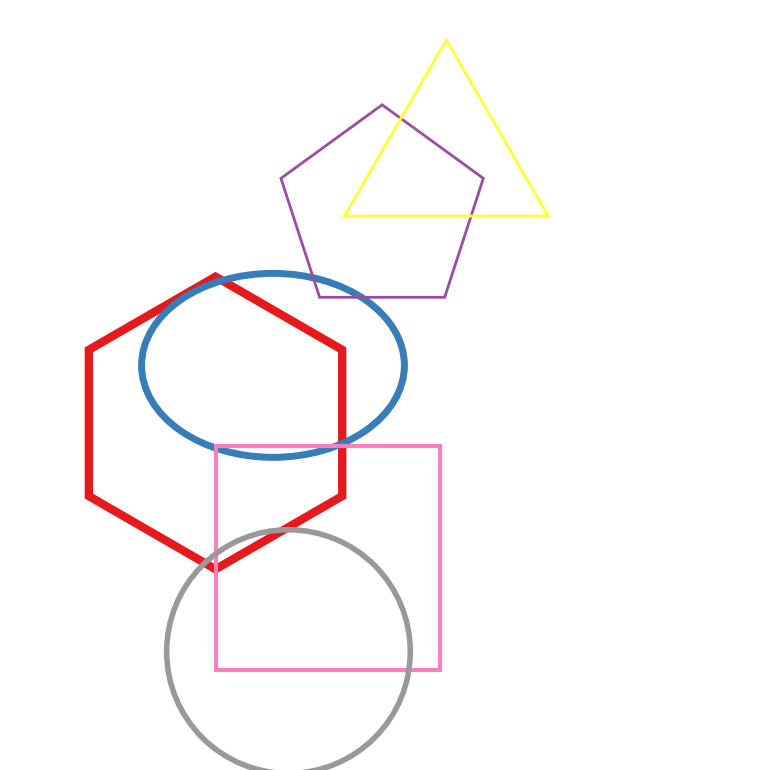[{"shape": "hexagon", "thickness": 3, "radius": 0.95, "center": [0.28, 0.451]}, {"shape": "oval", "thickness": 2.5, "radius": 0.85, "center": [0.355, 0.526]}, {"shape": "pentagon", "thickness": 1, "radius": 0.69, "center": [0.496, 0.726]}, {"shape": "triangle", "thickness": 1, "radius": 0.76, "center": [0.58, 0.796]}, {"shape": "square", "thickness": 1.5, "radius": 0.73, "center": [0.426, 0.275]}, {"shape": "circle", "thickness": 2, "radius": 0.79, "center": [0.375, 0.154]}]